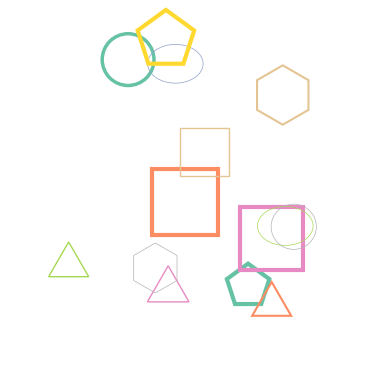[{"shape": "circle", "thickness": 2.5, "radius": 0.34, "center": [0.333, 0.845]}, {"shape": "pentagon", "thickness": 3, "radius": 0.29, "center": [0.644, 0.257]}, {"shape": "square", "thickness": 3, "radius": 0.43, "center": [0.48, 0.475]}, {"shape": "triangle", "thickness": 1.5, "radius": 0.29, "center": [0.706, 0.209]}, {"shape": "oval", "thickness": 0.5, "radius": 0.36, "center": [0.456, 0.834]}, {"shape": "triangle", "thickness": 1, "radius": 0.31, "center": [0.437, 0.247]}, {"shape": "square", "thickness": 3, "radius": 0.41, "center": [0.705, 0.38]}, {"shape": "oval", "thickness": 0.5, "radius": 0.36, "center": [0.741, 0.413]}, {"shape": "triangle", "thickness": 1, "radius": 0.3, "center": [0.178, 0.311]}, {"shape": "pentagon", "thickness": 3, "radius": 0.39, "center": [0.431, 0.897]}, {"shape": "square", "thickness": 1, "radius": 0.31, "center": [0.531, 0.606]}, {"shape": "hexagon", "thickness": 1.5, "radius": 0.39, "center": [0.734, 0.753]}, {"shape": "hexagon", "thickness": 0.5, "radius": 0.32, "center": [0.404, 0.304]}, {"shape": "circle", "thickness": 0.5, "radius": 0.29, "center": [0.763, 0.411]}]